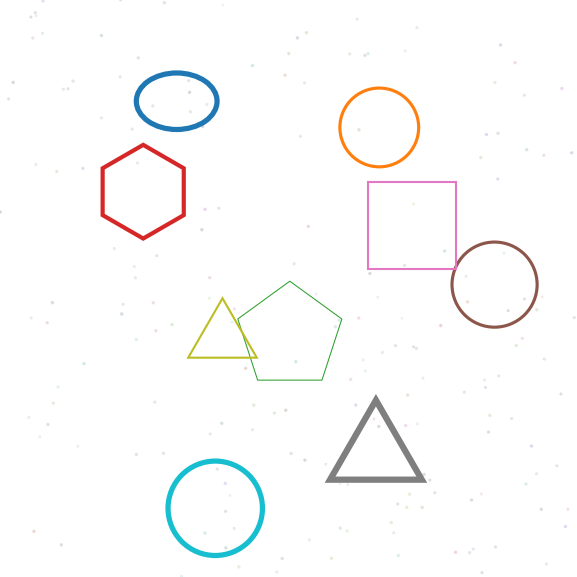[{"shape": "oval", "thickness": 2.5, "radius": 0.35, "center": [0.306, 0.824]}, {"shape": "circle", "thickness": 1.5, "radius": 0.34, "center": [0.657, 0.778]}, {"shape": "pentagon", "thickness": 0.5, "radius": 0.47, "center": [0.502, 0.418]}, {"shape": "hexagon", "thickness": 2, "radius": 0.41, "center": [0.248, 0.667]}, {"shape": "circle", "thickness": 1.5, "radius": 0.37, "center": [0.856, 0.506]}, {"shape": "square", "thickness": 1, "radius": 0.38, "center": [0.713, 0.609]}, {"shape": "triangle", "thickness": 3, "radius": 0.46, "center": [0.651, 0.214]}, {"shape": "triangle", "thickness": 1, "radius": 0.34, "center": [0.385, 0.414]}, {"shape": "circle", "thickness": 2.5, "radius": 0.41, "center": [0.373, 0.119]}]